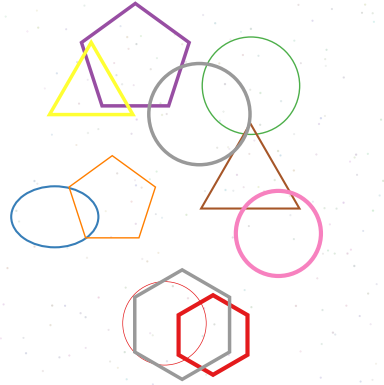[{"shape": "circle", "thickness": 0.5, "radius": 0.54, "center": [0.427, 0.16]}, {"shape": "hexagon", "thickness": 3, "radius": 0.52, "center": [0.553, 0.13]}, {"shape": "oval", "thickness": 1.5, "radius": 0.57, "center": [0.142, 0.437]}, {"shape": "circle", "thickness": 1, "radius": 0.63, "center": [0.652, 0.777]}, {"shape": "pentagon", "thickness": 2.5, "radius": 0.74, "center": [0.351, 0.844]}, {"shape": "pentagon", "thickness": 1, "radius": 0.59, "center": [0.292, 0.478]}, {"shape": "triangle", "thickness": 2.5, "radius": 0.63, "center": [0.237, 0.765]}, {"shape": "triangle", "thickness": 1.5, "radius": 0.74, "center": [0.65, 0.532]}, {"shape": "circle", "thickness": 3, "radius": 0.55, "center": [0.723, 0.394]}, {"shape": "hexagon", "thickness": 2.5, "radius": 0.71, "center": [0.473, 0.157]}, {"shape": "circle", "thickness": 2.5, "radius": 0.66, "center": [0.518, 0.704]}]